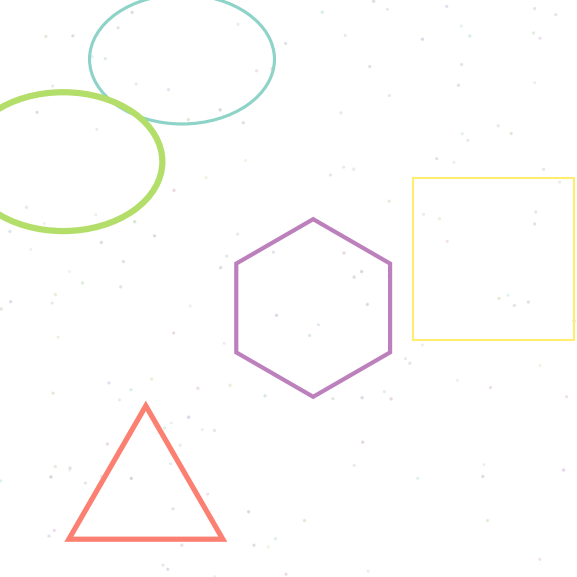[{"shape": "oval", "thickness": 1.5, "radius": 0.8, "center": [0.315, 0.897]}, {"shape": "triangle", "thickness": 2.5, "radius": 0.77, "center": [0.253, 0.142]}, {"shape": "oval", "thickness": 3, "radius": 0.86, "center": [0.109, 0.719]}, {"shape": "hexagon", "thickness": 2, "radius": 0.77, "center": [0.542, 0.466]}, {"shape": "square", "thickness": 1, "radius": 0.7, "center": [0.854, 0.551]}]